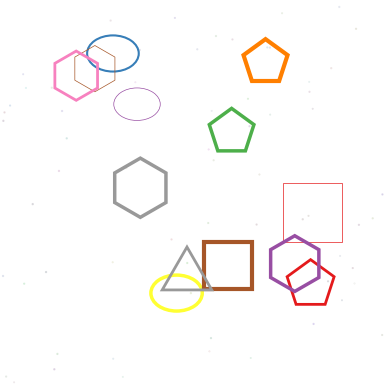[{"shape": "square", "thickness": 0.5, "radius": 0.39, "center": [0.811, 0.448]}, {"shape": "pentagon", "thickness": 2, "radius": 0.32, "center": [0.807, 0.261]}, {"shape": "oval", "thickness": 1.5, "radius": 0.34, "center": [0.293, 0.861]}, {"shape": "pentagon", "thickness": 2.5, "radius": 0.3, "center": [0.602, 0.657]}, {"shape": "hexagon", "thickness": 2.5, "radius": 0.36, "center": [0.766, 0.315]}, {"shape": "oval", "thickness": 0.5, "radius": 0.3, "center": [0.356, 0.729]}, {"shape": "pentagon", "thickness": 3, "radius": 0.3, "center": [0.69, 0.838]}, {"shape": "oval", "thickness": 2.5, "radius": 0.33, "center": [0.459, 0.239]}, {"shape": "hexagon", "thickness": 0.5, "radius": 0.3, "center": [0.246, 0.822]}, {"shape": "square", "thickness": 3, "radius": 0.31, "center": [0.593, 0.31]}, {"shape": "hexagon", "thickness": 2, "radius": 0.32, "center": [0.198, 0.803]}, {"shape": "hexagon", "thickness": 2.5, "radius": 0.38, "center": [0.364, 0.512]}, {"shape": "triangle", "thickness": 2, "radius": 0.37, "center": [0.486, 0.284]}]